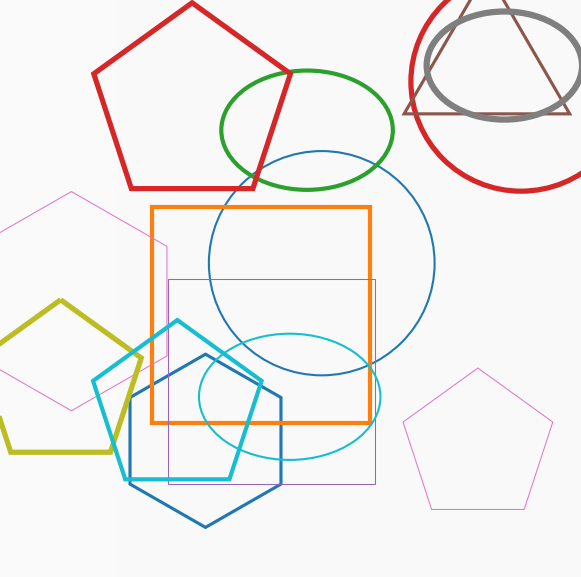[{"shape": "hexagon", "thickness": 1.5, "radius": 0.75, "center": [0.354, 0.236]}, {"shape": "circle", "thickness": 1, "radius": 0.97, "center": [0.554, 0.543]}, {"shape": "square", "thickness": 2, "radius": 0.94, "center": [0.449, 0.454]}, {"shape": "oval", "thickness": 2, "radius": 0.74, "center": [0.528, 0.774]}, {"shape": "circle", "thickness": 2.5, "radius": 0.95, "center": [0.897, 0.858]}, {"shape": "pentagon", "thickness": 2.5, "radius": 0.89, "center": [0.331, 0.816]}, {"shape": "square", "thickness": 0.5, "radius": 0.89, "center": [0.467, 0.339]}, {"shape": "triangle", "thickness": 1.5, "radius": 0.82, "center": [0.838, 0.884]}, {"shape": "pentagon", "thickness": 0.5, "radius": 0.68, "center": [0.822, 0.226]}, {"shape": "hexagon", "thickness": 0.5, "radius": 0.95, "center": [0.123, 0.478]}, {"shape": "oval", "thickness": 3, "radius": 0.67, "center": [0.868, 0.886]}, {"shape": "pentagon", "thickness": 2.5, "radius": 0.73, "center": [0.104, 0.334]}, {"shape": "pentagon", "thickness": 2, "radius": 0.76, "center": [0.305, 0.292]}, {"shape": "oval", "thickness": 1, "radius": 0.78, "center": [0.498, 0.312]}]